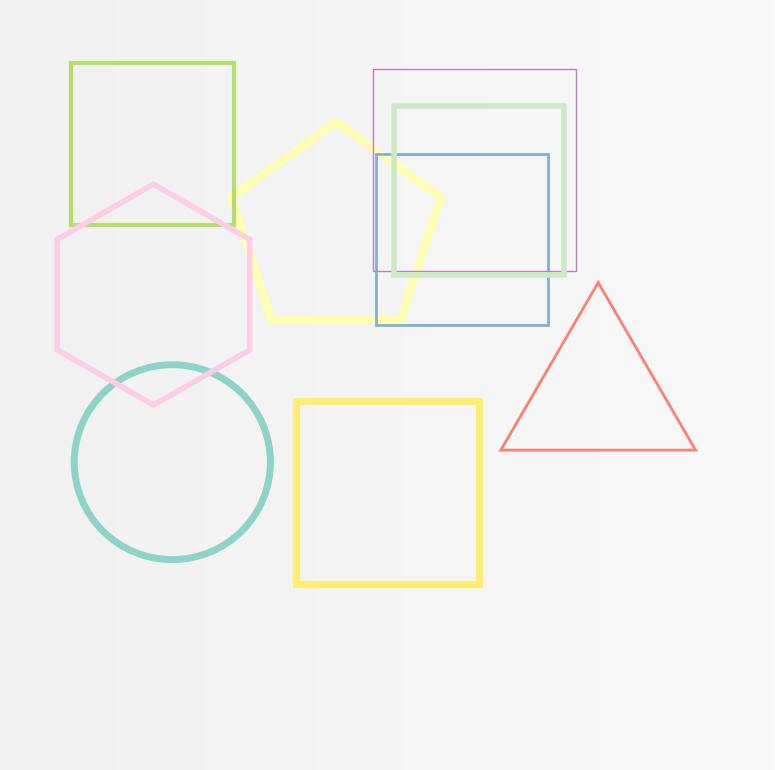[{"shape": "circle", "thickness": 2.5, "radius": 0.63, "center": [0.222, 0.4]}, {"shape": "pentagon", "thickness": 3, "radius": 0.71, "center": [0.434, 0.7]}, {"shape": "triangle", "thickness": 1, "radius": 0.73, "center": [0.772, 0.488]}, {"shape": "square", "thickness": 1, "radius": 0.55, "center": [0.596, 0.689]}, {"shape": "square", "thickness": 1.5, "radius": 0.53, "center": [0.197, 0.813]}, {"shape": "hexagon", "thickness": 2, "radius": 0.72, "center": [0.198, 0.617]}, {"shape": "square", "thickness": 0.5, "radius": 0.65, "center": [0.612, 0.779]}, {"shape": "square", "thickness": 2, "radius": 0.55, "center": [0.618, 0.752]}, {"shape": "square", "thickness": 2.5, "radius": 0.59, "center": [0.5, 0.361]}]